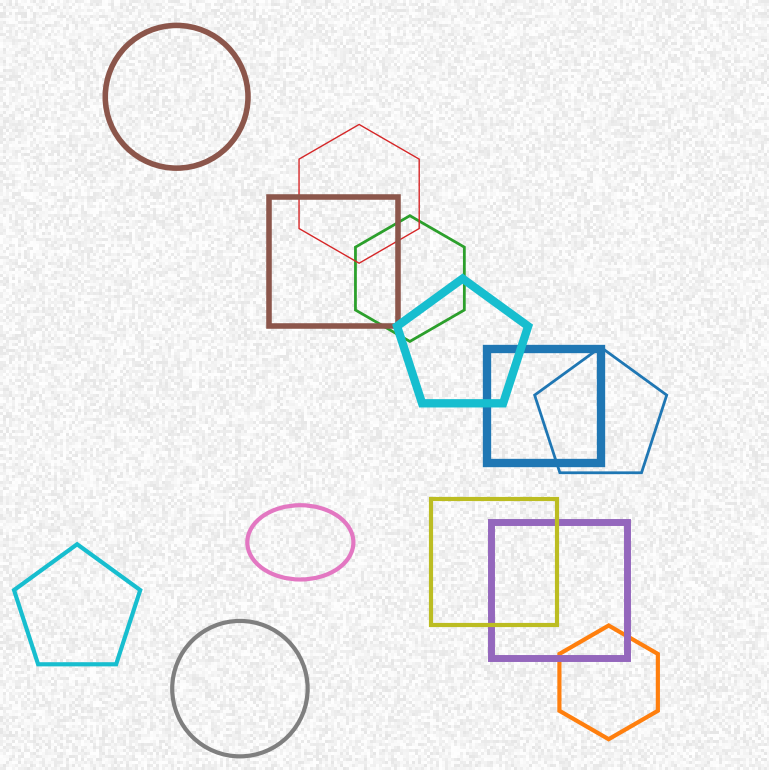[{"shape": "square", "thickness": 3, "radius": 0.37, "center": [0.706, 0.473]}, {"shape": "pentagon", "thickness": 1, "radius": 0.45, "center": [0.78, 0.459]}, {"shape": "hexagon", "thickness": 1.5, "radius": 0.37, "center": [0.79, 0.114]}, {"shape": "hexagon", "thickness": 1, "radius": 0.41, "center": [0.532, 0.638]}, {"shape": "hexagon", "thickness": 0.5, "radius": 0.45, "center": [0.466, 0.748]}, {"shape": "square", "thickness": 2.5, "radius": 0.44, "center": [0.726, 0.234]}, {"shape": "circle", "thickness": 2, "radius": 0.46, "center": [0.229, 0.874]}, {"shape": "square", "thickness": 2, "radius": 0.42, "center": [0.433, 0.661]}, {"shape": "oval", "thickness": 1.5, "radius": 0.34, "center": [0.39, 0.296]}, {"shape": "circle", "thickness": 1.5, "radius": 0.44, "center": [0.312, 0.106]}, {"shape": "square", "thickness": 1.5, "radius": 0.41, "center": [0.641, 0.271]}, {"shape": "pentagon", "thickness": 3, "radius": 0.45, "center": [0.601, 0.549]}, {"shape": "pentagon", "thickness": 1.5, "radius": 0.43, "center": [0.1, 0.207]}]